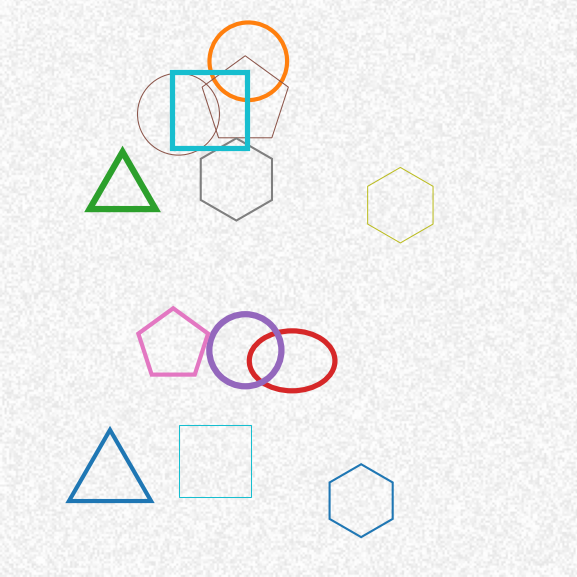[{"shape": "hexagon", "thickness": 1, "radius": 0.32, "center": [0.625, 0.132]}, {"shape": "triangle", "thickness": 2, "radius": 0.41, "center": [0.19, 0.173]}, {"shape": "circle", "thickness": 2, "radius": 0.34, "center": [0.43, 0.893]}, {"shape": "triangle", "thickness": 3, "radius": 0.33, "center": [0.212, 0.67]}, {"shape": "oval", "thickness": 2.5, "radius": 0.37, "center": [0.506, 0.374]}, {"shape": "circle", "thickness": 3, "radius": 0.31, "center": [0.425, 0.393]}, {"shape": "pentagon", "thickness": 0.5, "radius": 0.39, "center": [0.425, 0.824]}, {"shape": "circle", "thickness": 0.5, "radius": 0.35, "center": [0.309, 0.801]}, {"shape": "pentagon", "thickness": 2, "radius": 0.32, "center": [0.3, 0.402]}, {"shape": "hexagon", "thickness": 1, "radius": 0.36, "center": [0.409, 0.688]}, {"shape": "hexagon", "thickness": 0.5, "radius": 0.33, "center": [0.693, 0.644]}, {"shape": "square", "thickness": 0.5, "radius": 0.31, "center": [0.372, 0.201]}, {"shape": "square", "thickness": 2.5, "radius": 0.33, "center": [0.362, 0.809]}]